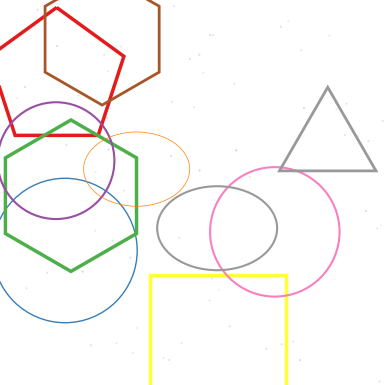[{"shape": "pentagon", "thickness": 2.5, "radius": 0.92, "center": [0.147, 0.797]}, {"shape": "circle", "thickness": 1, "radius": 0.94, "center": [0.169, 0.349]}, {"shape": "hexagon", "thickness": 2.5, "radius": 0.98, "center": [0.184, 0.492]}, {"shape": "circle", "thickness": 1.5, "radius": 0.76, "center": [0.145, 0.583]}, {"shape": "oval", "thickness": 0.5, "radius": 0.69, "center": [0.355, 0.561]}, {"shape": "square", "thickness": 2.5, "radius": 0.88, "center": [0.565, 0.109]}, {"shape": "hexagon", "thickness": 2, "radius": 0.86, "center": [0.265, 0.898]}, {"shape": "circle", "thickness": 1.5, "radius": 0.84, "center": [0.714, 0.398]}, {"shape": "oval", "thickness": 1.5, "radius": 0.78, "center": [0.564, 0.407]}, {"shape": "triangle", "thickness": 2, "radius": 0.72, "center": [0.851, 0.629]}]